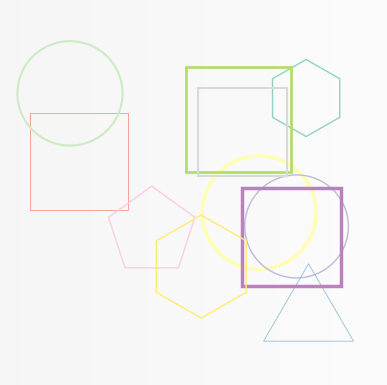[{"shape": "hexagon", "thickness": 1, "radius": 0.5, "center": [0.79, 0.745]}, {"shape": "circle", "thickness": 2.5, "radius": 0.74, "center": [0.669, 0.448]}, {"shape": "circle", "thickness": 1, "radius": 0.67, "center": [0.765, 0.412]}, {"shape": "square", "thickness": 0.5, "radius": 0.64, "center": [0.203, 0.58]}, {"shape": "triangle", "thickness": 0.5, "radius": 0.67, "center": [0.796, 0.181]}, {"shape": "square", "thickness": 2, "radius": 0.68, "center": [0.614, 0.69]}, {"shape": "pentagon", "thickness": 1, "radius": 0.59, "center": [0.392, 0.399]}, {"shape": "square", "thickness": 1.5, "radius": 0.57, "center": [0.625, 0.658]}, {"shape": "square", "thickness": 2.5, "radius": 0.64, "center": [0.752, 0.384]}, {"shape": "circle", "thickness": 1.5, "radius": 0.68, "center": [0.181, 0.757]}, {"shape": "hexagon", "thickness": 1, "radius": 0.67, "center": [0.519, 0.308]}]